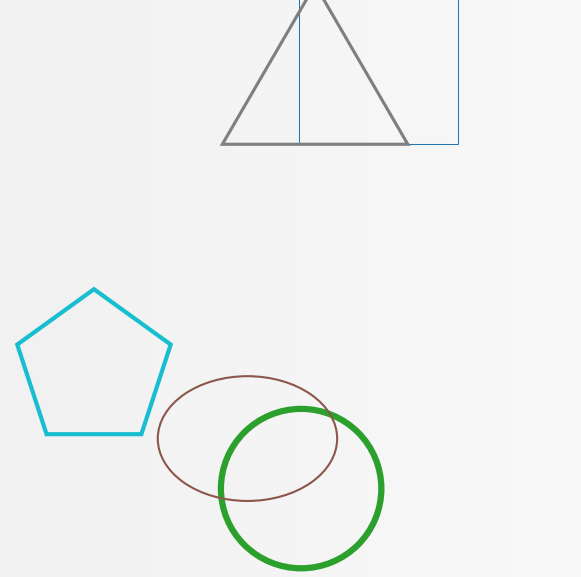[{"shape": "square", "thickness": 0.5, "radius": 0.68, "center": [0.651, 0.887]}, {"shape": "circle", "thickness": 3, "radius": 0.69, "center": [0.518, 0.153]}, {"shape": "oval", "thickness": 1, "radius": 0.77, "center": [0.426, 0.24]}, {"shape": "triangle", "thickness": 1.5, "radius": 0.92, "center": [0.542, 0.841]}, {"shape": "pentagon", "thickness": 2, "radius": 0.69, "center": [0.162, 0.36]}]